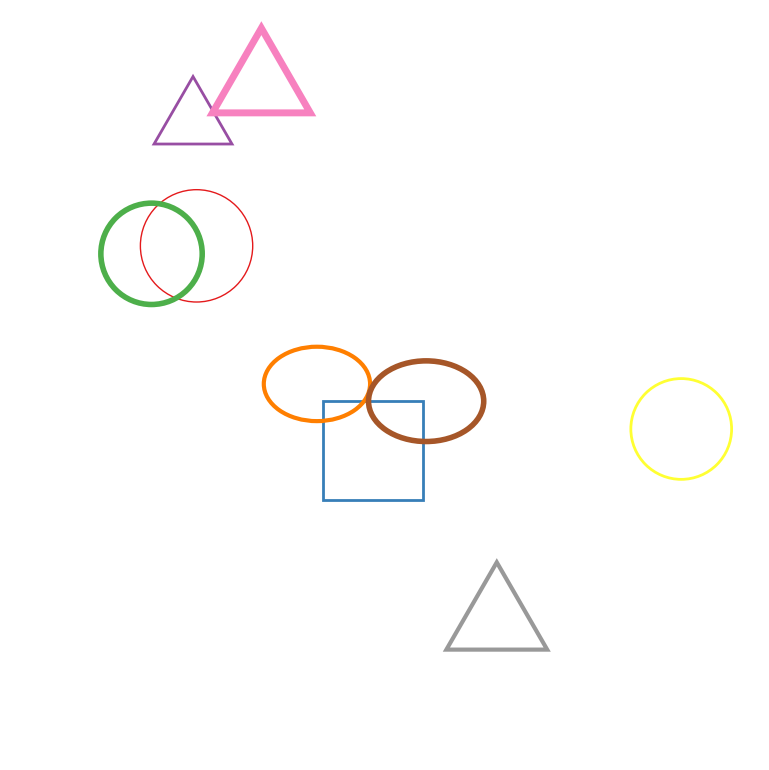[{"shape": "circle", "thickness": 0.5, "radius": 0.36, "center": [0.255, 0.681]}, {"shape": "square", "thickness": 1, "radius": 0.32, "center": [0.484, 0.415]}, {"shape": "circle", "thickness": 2, "radius": 0.33, "center": [0.197, 0.67]}, {"shape": "triangle", "thickness": 1, "radius": 0.29, "center": [0.251, 0.842]}, {"shape": "oval", "thickness": 1.5, "radius": 0.35, "center": [0.412, 0.501]}, {"shape": "circle", "thickness": 1, "radius": 0.33, "center": [0.885, 0.443]}, {"shape": "oval", "thickness": 2, "radius": 0.37, "center": [0.553, 0.479]}, {"shape": "triangle", "thickness": 2.5, "radius": 0.37, "center": [0.339, 0.89]}, {"shape": "triangle", "thickness": 1.5, "radius": 0.38, "center": [0.645, 0.194]}]